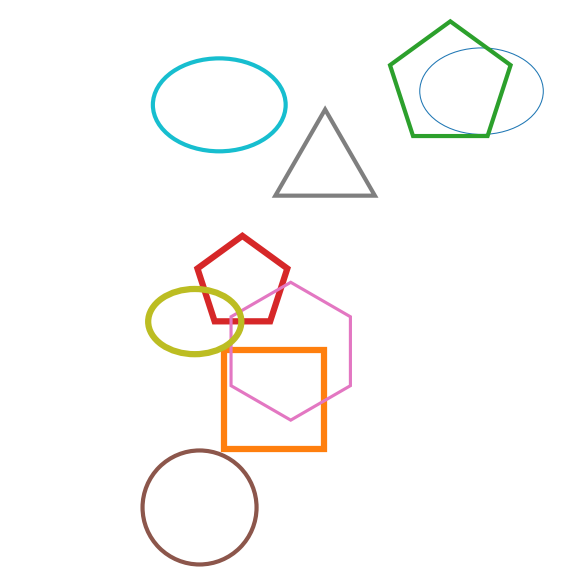[{"shape": "oval", "thickness": 0.5, "radius": 0.53, "center": [0.834, 0.841]}, {"shape": "square", "thickness": 3, "radius": 0.43, "center": [0.475, 0.307]}, {"shape": "pentagon", "thickness": 2, "radius": 0.55, "center": [0.78, 0.852]}, {"shape": "pentagon", "thickness": 3, "radius": 0.41, "center": [0.42, 0.509]}, {"shape": "circle", "thickness": 2, "radius": 0.49, "center": [0.346, 0.12]}, {"shape": "hexagon", "thickness": 1.5, "radius": 0.6, "center": [0.503, 0.391]}, {"shape": "triangle", "thickness": 2, "radius": 0.5, "center": [0.563, 0.71]}, {"shape": "oval", "thickness": 3, "radius": 0.4, "center": [0.337, 0.442]}, {"shape": "oval", "thickness": 2, "radius": 0.57, "center": [0.38, 0.818]}]